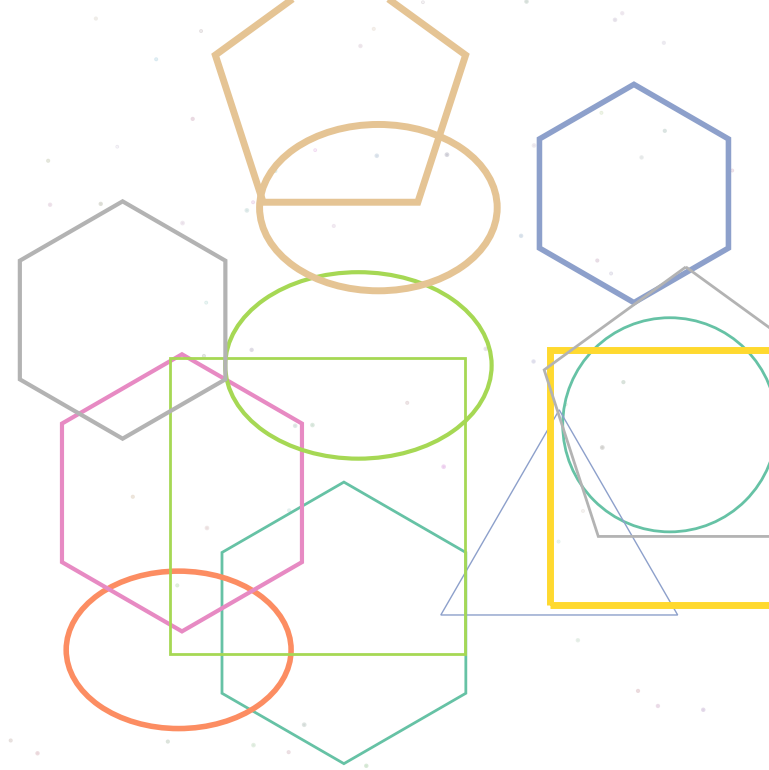[{"shape": "circle", "thickness": 1, "radius": 0.7, "center": [0.87, 0.448]}, {"shape": "hexagon", "thickness": 1, "radius": 0.91, "center": [0.447, 0.191]}, {"shape": "oval", "thickness": 2, "radius": 0.73, "center": [0.232, 0.156]}, {"shape": "hexagon", "thickness": 2, "radius": 0.71, "center": [0.823, 0.749]}, {"shape": "triangle", "thickness": 0.5, "radius": 0.89, "center": [0.726, 0.29]}, {"shape": "hexagon", "thickness": 1.5, "radius": 0.9, "center": [0.236, 0.36]}, {"shape": "oval", "thickness": 1.5, "radius": 0.86, "center": [0.465, 0.525]}, {"shape": "square", "thickness": 1, "radius": 0.96, "center": [0.412, 0.343]}, {"shape": "square", "thickness": 2.5, "radius": 0.83, "center": [0.88, 0.38]}, {"shape": "pentagon", "thickness": 2.5, "radius": 0.85, "center": [0.442, 0.876]}, {"shape": "oval", "thickness": 2.5, "radius": 0.77, "center": [0.491, 0.73]}, {"shape": "pentagon", "thickness": 1, "radius": 0.97, "center": [0.891, 0.46]}, {"shape": "hexagon", "thickness": 1.5, "radius": 0.77, "center": [0.159, 0.584]}]